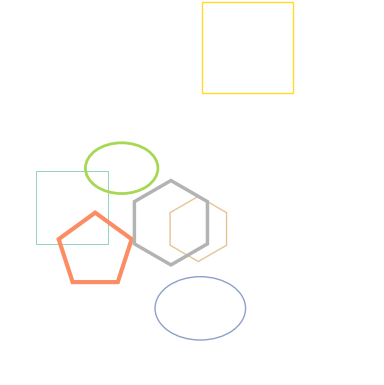[{"shape": "square", "thickness": 0.5, "radius": 0.47, "center": [0.187, 0.461]}, {"shape": "pentagon", "thickness": 3, "radius": 0.5, "center": [0.247, 0.348]}, {"shape": "oval", "thickness": 1, "radius": 0.59, "center": [0.52, 0.199]}, {"shape": "oval", "thickness": 2, "radius": 0.47, "center": [0.316, 0.563]}, {"shape": "square", "thickness": 1, "radius": 0.59, "center": [0.644, 0.877]}, {"shape": "hexagon", "thickness": 1, "radius": 0.42, "center": [0.515, 0.405]}, {"shape": "hexagon", "thickness": 2.5, "radius": 0.55, "center": [0.444, 0.421]}]